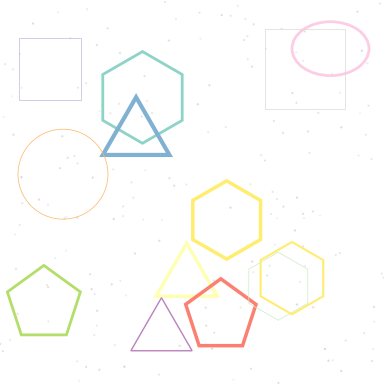[{"shape": "hexagon", "thickness": 2, "radius": 0.6, "center": [0.37, 0.747]}, {"shape": "triangle", "thickness": 2.5, "radius": 0.46, "center": [0.485, 0.276]}, {"shape": "square", "thickness": 0.5, "radius": 0.4, "center": [0.13, 0.82]}, {"shape": "pentagon", "thickness": 2.5, "radius": 0.48, "center": [0.574, 0.18]}, {"shape": "triangle", "thickness": 3, "radius": 0.5, "center": [0.354, 0.648]}, {"shape": "circle", "thickness": 0.5, "radius": 0.58, "center": [0.164, 0.548]}, {"shape": "pentagon", "thickness": 2, "radius": 0.5, "center": [0.114, 0.211]}, {"shape": "oval", "thickness": 2, "radius": 0.5, "center": [0.858, 0.874]}, {"shape": "square", "thickness": 0.5, "radius": 0.52, "center": [0.792, 0.82]}, {"shape": "triangle", "thickness": 1, "radius": 0.46, "center": [0.419, 0.135]}, {"shape": "hexagon", "thickness": 0.5, "radius": 0.44, "center": [0.723, 0.257]}, {"shape": "hexagon", "thickness": 2.5, "radius": 0.51, "center": [0.589, 0.429]}, {"shape": "hexagon", "thickness": 1.5, "radius": 0.47, "center": [0.758, 0.278]}]